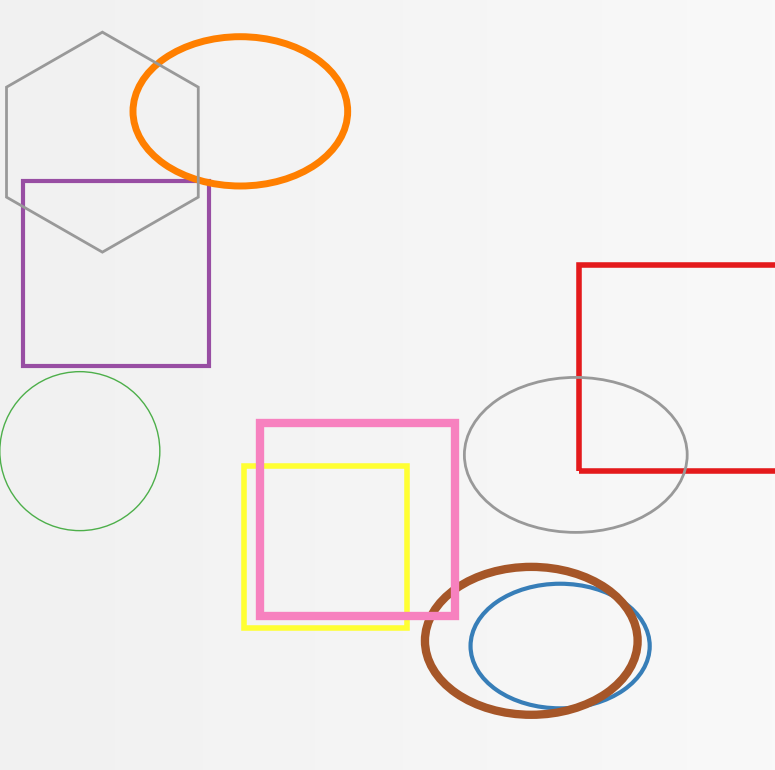[{"shape": "square", "thickness": 2, "radius": 0.67, "center": [0.88, 0.522]}, {"shape": "oval", "thickness": 1.5, "radius": 0.58, "center": [0.723, 0.161]}, {"shape": "circle", "thickness": 0.5, "radius": 0.52, "center": [0.103, 0.414]}, {"shape": "square", "thickness": 1.5, "radius": 0.6, "center": [0.15, 0.645]}, {"shape": "oval", "thickness": 2.5, "radius": 0.69, "center": [0.31, 0.855]}, {"shape": "square", "thickness": 2, "radius": 0.53, "center": [0.42, 0.289]}, {"shape": "oval", "thickness": 3, "radius": 0.69, "center": [0.686, 0.168]}, {"shape": "square", "thickness": 3, "radius": 0.63, "center": [0.461, 0.325]}, {"shape": "hexagon", "thickness": 1, "radius": 0.71, "center": [0.132, 0.815]}, {"shape": "oval", "thickness": 1, "radius": 0.72, "center": [0.743, 0.409]}]